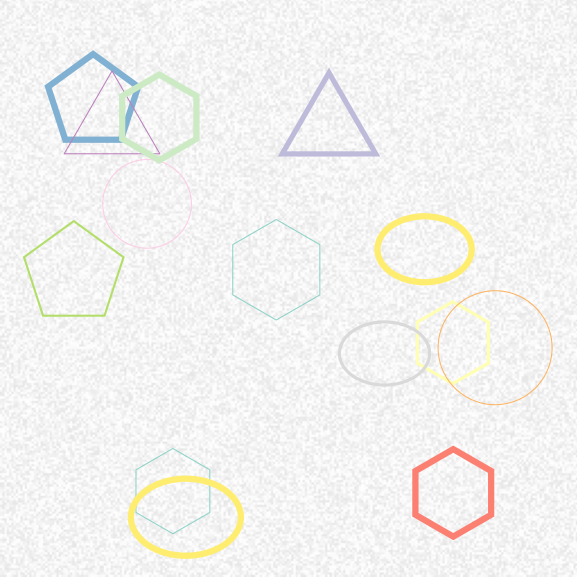[{"shape": "hexagon", "thickness": 0.5, "radius": 0.37, "center": [0.299, 0.149]}, {"shape": "hexagon", "thickness": 0.5, "radius": 0.44, "center": [0.478, 0.532]}, {"shape": "hexagon", "thickness": 1.5, "radius": 0.36, "center": [0.784, 0.406]}, {"shape": "triangle", "thickness": 2.5, "radius": 0.47, "center": [0.57, 0.779]}, {"shape": "hexagon", "thickness": 3, "radius": 0.38, "center": [0.785, 0.146]}, {"shape": "pentagon", "thickness": 3, "radius": 0.41, "center": [0.161, 0.824]}, {"shape": "circle", "thickness": 0.5, "radius": 0.49, "center": [0.857, 0.397]}, {"shape": "pentagon", "thickness": 1, "radius": 0.45, "center": [0.128, 0.526]}, {"shape": "circle", "thickness": 0.5, "radius": 0.38, "center": [0.255, 0.646]}, {"shape": "oval", "thickness": 1.5, "radius": 0.39, "center": [0.666, 0.387]}, {"shape": "triangle", "thickness": 0.5, "radius": 0.48, "center": [0.194, 0.781]}, {"shape": "hexagon", "thickness": 3, "radius": 0.37, "center": [0.276, 0.796]}, {"shape": "oval", "thickness": 3, "radius": 0.41, "center": [0.735, 0.568]}, {"shape": "oval", "thickness": 3, "radius": 0.48, "center": [0.322, 0.104]}]